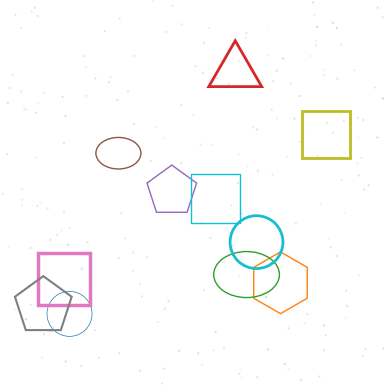[{"shape": "circle", "thickness": 0.5, "radius": 0.29, "center": [0.181, 0.185]}, {"shape": "hexagon", "thickness": 1, "radius": 0.4, "center": [0.729, 0.265]}, {"shape": "oval", "thickness": 1, "radius": 0.43, "center": [0.64, 0.287]}, {"shape": "triangle", "thickness": 2, "radius": 0.4, "center": [0.611, 0.815]}, {"shape": "pentagon", "thickness": 1, "radius": 0.34, "center": [0.446, 0.503]}, {"shape": "oval", "thickness": 1, "radius": 0.29, "center": [0.308, 0.602]}, {"shape": "square", "thickness": 2.5, "radius": 0.34, "center": [0.167, 0.276]}, {"shape": "pentagon", "thickness": 1.5, "radius": 0.39, "center": [0.112, 0.205]}, {"shape": "square", "thickness": 2, "radius": 0.31, "center": [0.846, 0.65]}, {"shape": "circle", "thickness": 2, "radius": 0.34, "center": [0.666, 0.371]}, {"shape": "square", "thickness": 1, "radius": 0.32, "center": [0.559, 0.485]}]